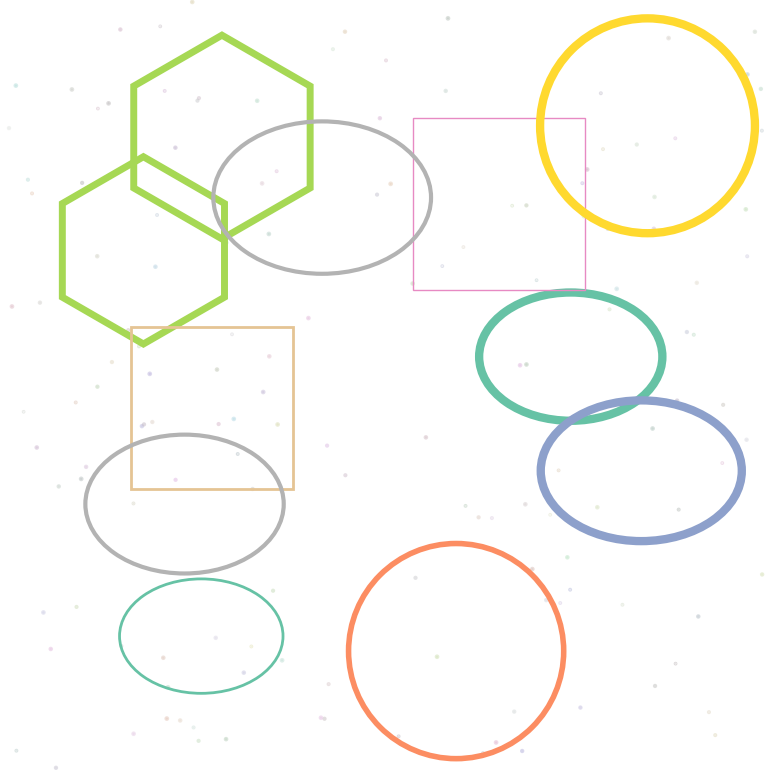[{"shape": "oval", "thickness": 1, "radius": 0.53, "center": [0.261, 0.174]}, {"shape": "oval", "thickness": 3, "radius": 0.59, "center": [0.741, 0.537]}, {"shape": "circle", "thickness": 2, "radius": 0.7, "center": [0.592, 0.154]}, {"shape": "oval", "thickness": 3, "radius": 0.65, "center": [0.833, 0.389]}, {"shape": "square", "thickness": 0.5, "radius": 0.56, "center": [0.648, 0.735]}, {"shape": "hexagon", "thickness": 2.5, "radius": 0.61, "center": [0.186, 0.675]}, {"shape": "hexagon", "thickness": 2.5, "radius": 0.66, "center": [0.288, 0.822]}, {"shape": "circle", "thickness": 3, "radius": 0.7, "center": [0.841, 0.837]}, {"shape": "square", "thickness": 1, "radius": 0.52, "center": [0.275, 0.47]}, {"shape": "oval", "thickness": 1.5, "radius": 0.64, "center": [0.24, 0.345]}, {"shape": "oval", "thickness": 1.5, "radius": 0.71, "center": [0.418, 0.743]}]